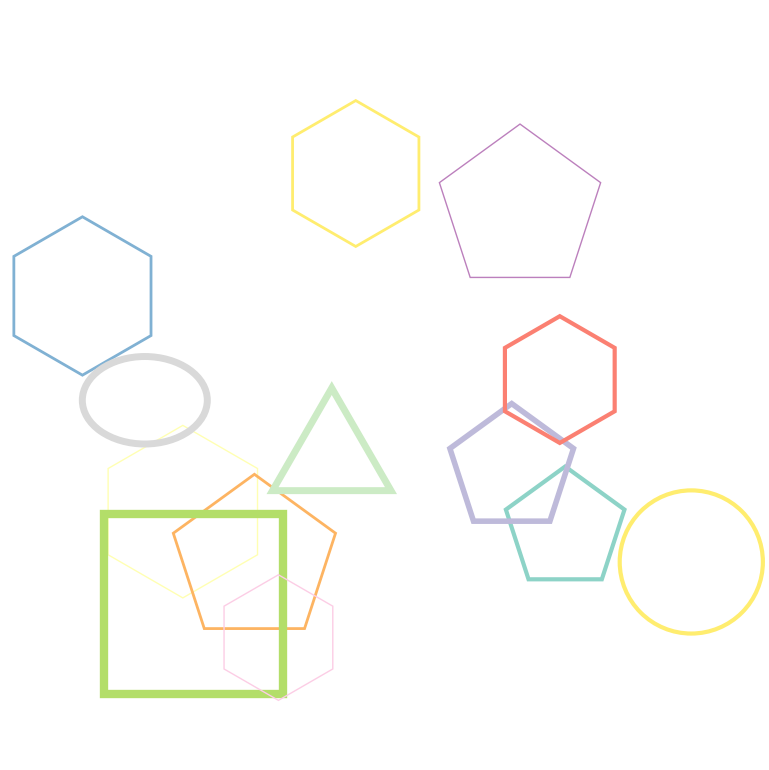[{"shape": "pentagon", "thickness": 1.5, "radius": 0.4, "center": [0.734, 0.313]}, {"shape": "hexagon", "thickness": 0.5, "radius": 0.56, "center": [0.237, 0.336]}, {"shape": "pentagon", "thickness": 2, "radius": 0.42, "center": [0.665, 0.391]}, {"shape": "hexagon", "thickness": 1.5, "radius": 0.41, "center": [0.727, 0.507]}, {"shape": "hexagon", "thickness": 1, "radius": 0.51, "center": [0.107, 0.616]}, {"shape": "pentagon", "thickness": 1, "radius": 0.55, "center": [0.33, 0.273]}, {"shape": "square", "thickness": 3, "radius": 0.58, "center": [0.252, 0.216]}, {"shape": "hexagon", "thickness": 0.5, "radius": 0.41, "center": [0.362, 0.172]}, {"shape": "oval", "thickness": 2.5, "radius": 0.41, "center": [0.188, 0.48]}, {"shape": "pentagon", "thickness": 0.5, "radius": 0.55, "center": [0.675, 0.729]}, {"shape": "triangle", "thickness": 2.5, "radius": 0.44, "center": [0.431, 0.407]}, {"shape": "hexagon", "thickness": 1, "radius": 0.47, "center": [0.462, 0.775]}, {"shape": "circle", "thickness": 1.5, "radius": 0.46, "center": [0.898, 0.27]}]